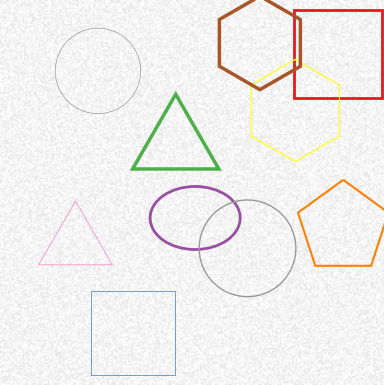[{"shape": "square", "thickness": 2, "radius": 0.57, "center": [0.878, 0.86]}, {"shape": "square", "thickness": 0.5, "radius": 0.55, "center": [0.345, 0.135]}, {"shape": "triangle", "thickness": 2.5, "radius": 0.65, "center": [0.456, 0.626]}, {"shape": "oval", "thickness": 2, "radius": 0.58, "center": [0.507, 0.434]}, {"shape": "pentagon", "thickness": 1.5, "radius": 0.62, "center": [0.891, 0.409]}, {"shape": "hexagon", "thickness": 1, "radius": 0.66, "center": [0.767, 0.713]}, {"shape": "hexagon", "thickness": 2.5, "radius": 0.61, "center": [0.675, 0.889]}, {"shape": "triangle", "thickness": 0.5, "radius": 0.55, "center": [0.196, 0.367]}, {"shape": "circle", "thickness": 1, "radius": 0.63, "center": [0.643, 0.355]}, {"shape": "circle", "thickness": 0.5, "radius": 0.55, "center": [0.254, 0.816]}]